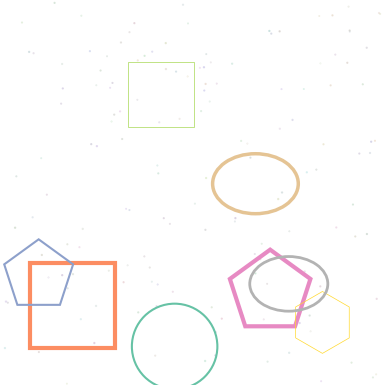[{"shape": "circle", "thickness": 1.5, "radius": 0.56, "center": [0.454, 0.1]}, {"shape": "square", "thickness": 3, "radius": 0.55, "center": [0.188, 0.206]}, {"shape": "pentagon", "thickness": 1.5, "radius": 0.47, "center": [0.1, 0.284]}, {"shape": "pentagon", "thickness": 3, "radius": 0.55, "center": [0.702, 0.241]}, {"shape": "square", "thickness": 0.5, "radius": 0.43, "center": [0.418, 0.754]}, {"shape": "hexagon", "thickness": 0.5, "radius": 0.4, "center": [0.838, 0.162]}, {"shape": "oval", "thickness": 2.5, "radius": 0.56, "center": [0.664, 0.523]}, {"shape": "oval", "thickness": 2, "radius": 0.51, "center": [0.75, 0.263]}]